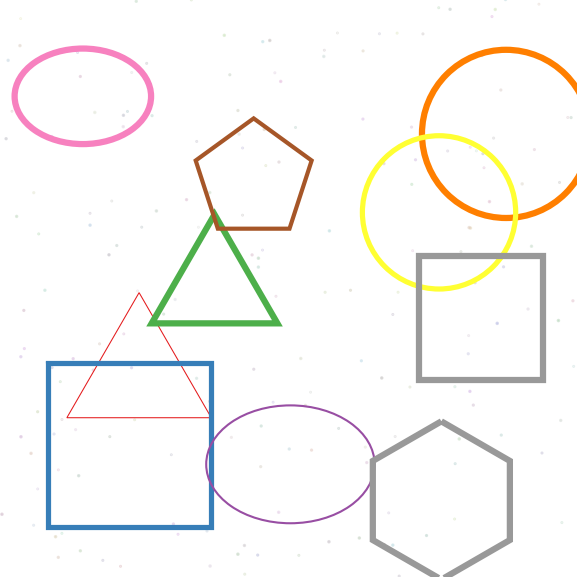[{"shape": "triangle", "thickness": 0.5, "radius": 0.72, "center": [0.241, 0.348]}, {"shape": "square", "thickness": 2.5, "radius": 0.71, "center": [0.224, 0.229]}, {"shape": "triangle", "thickness": 3, "radius": 0.63, "center": [0.371, 0.502]}, {"shape": "oval", "thickness": 1, "radius": 0.73, "center": [0.503, 0.195]}, {"shape": "circle", "thickness": 3, "radius": 0.73, "center": [0.876, 0.767]}, {"shape": "circle", "thickness": 2.5, "radius": 0.66, "center": [0.76, 0.631]}, {"shape": "pentagon", "thickness": 2, "radius": 0.53, "center": [0.439, 0.689]}, {"shape": "oval", "thickness": 3, "radius": 0.59, "center": [0.143, 0.832]}, {"shape": "square", "thickness": 3, "radius": 0.54, "center": [0.833, 0.448]}, {"shape": "hexagon", "thickness": 3, "radius": 0.69, "center": [0.764, 0.132]}]